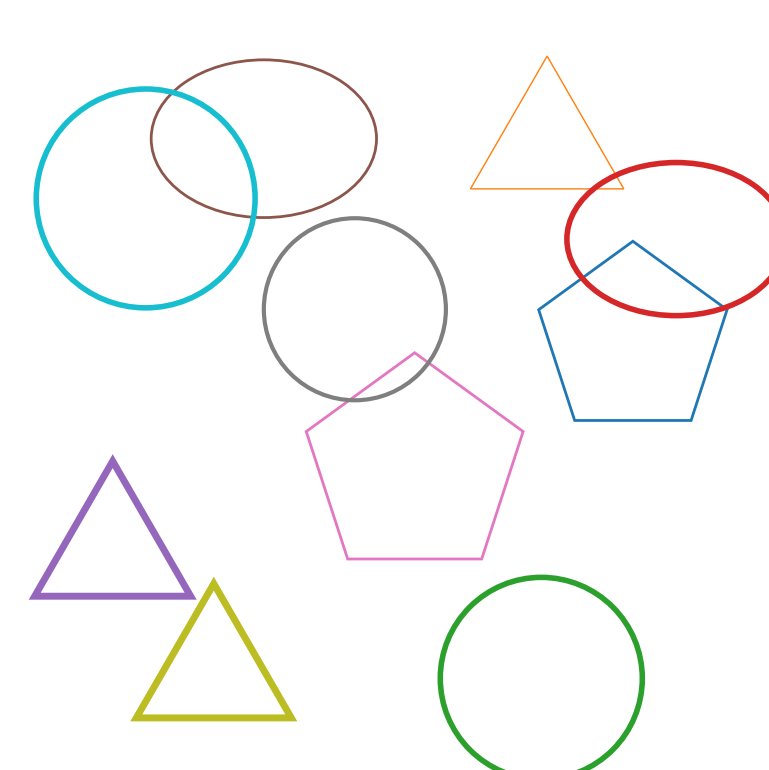[{"shape": "pentagon", "thickness": 1, "radius": 0.64, "center": [0.822, 0.558]}, {"shape": "triangle", "thickness": 0.5, "radius": 0.57, "center": [0.711, 0.812]}, {"shape": "circle", "thickness": 2, "radius": 0.66, "center": [0.703, 0.119]}, {"shape": "oval", "thickness": 2, "radius": 0.71, "center": [0.878, 0.689]}, {"shape": "triangle", "thickness": 2.5, "radius": 0.58, "center": [0.146, 0.284]}, {"shape": "oval", "thickness": 1, "radius": 0.73, "center": [0.343, 0.82]}, {"shape": "pentagon", "thickness": 1, "radius": 0.74, "center": [0.539, 0.394]}, {"shape": "circle", "thickness": 1.5, "radius": 0.59, "center": [0.461, 0.598]}, {"shape": "triangle", "thickness": 2.5, "radius": 0.58, "center": [0.278, 0.126]}, {"shape": "circle", "thickness": 2, "radius": 0.71, "center": [0.189, 0.742]}]